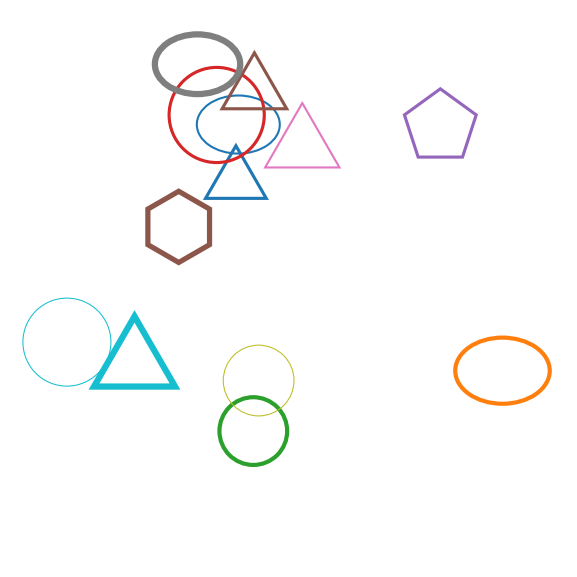[{"shape": "oval", "thickness": 1, "radius": 0.36, "center": [0.413, 0.783]}, {"shape": "triangle", "thickness": 1.5, "radius": 0.3, "center": [0.408, 0.686]}, {"shape": "oval", "thickness": 2, "radius": 0.41, "center": [0.87, 0.357]}, {"shape": "circle", "thickness": 2, "radius": 0.29, "center": [0.439, 0.253]}, {"shape": "circle", "thickness": 1.5, "radius": 0.41, "center": [0.375, 0.8]}, {"shape": "pentagon", "thickness": 1.5, "radius": 0.33, "center": [0.762, 0.78]}, {"shape": "triangle", "thickness": 1.5, "radius": 0.32, "center": [0.441, 0.843]}, {"shape": "hexagon", "thickness": 2.5, "radius": 0.31, "center": [0.309, 0.606]}, {"shape": "triangle", "thickness": 1, "radius": 0.37, "center": [0.523, 0.746]}, {"shape": "oval", "thickness": 3, "radius": 0.37, "center": [0.342, 0.888]}, {"shape": "circle", "thickness": 0.5, "radius": 0.31, "center": [0.448, 0.34]}, {"shape": "triangle", "thickness": 3, "radius": 0.41, "center": [0.233, 0.37]}, {"shape": "circle", "thickness": 0.5, "radius": 0.38, "center": [0.116, 0.407]}]